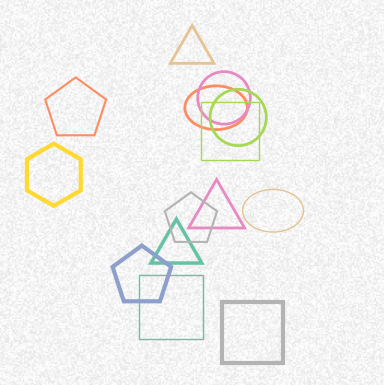[{"shape": "triangle", "thickness": 2.5, "radius": 0.38, "center": [0.458, 0.355]}, {"shape": "square", "thickness": 1, "radius": 0.42, "center": [0.443, 0.203]}, {"shape": "pentagon", "thickness": 1.5, "radius": 0.42, "center": [0.197, 0.716]}, {"shape": "oval", "thickness": 2, "radius": 0.41, "center": [0.561, 0.72]}, {"shape": "pentagon", "thickness": 3, "radius": 0.4, "center": [0.369, 0.282]}, {"shape": "circle", "thickness": 2, "radius": 0.34, "center": [0.582, 0.746]}, {"shape": "triangle", "thickness": 2, "radius": 0.42, "center": [0.563, 0.45]}, {"shape": "square", "thickness": 1, "radius": 0.37, "center": [0.597, 0.659]}, {"shape": "circle", "thickness": 2, "radius": 0.37, "center": [0.619, 0.695]}, {"shape": "hexagon", "thickness": 3, "radius": 0.4, "center": [0.14, 0.546]}, {"shape": "oval", "thickness": 1, "radius": 0.4, "center": [0.709, 0.453]}, {"shape": "triangle", "thickness": 2, "radius": 0.33, "center": [0.499, 0.868]}, {"shape": "pentagon", "thickness": 1.5, "radius": 0.36, "center": [0.496, 0.429]}, {"shape": "square", "thickness": 3, "radius": 0.4, "center": [0.656, 0.137]}]